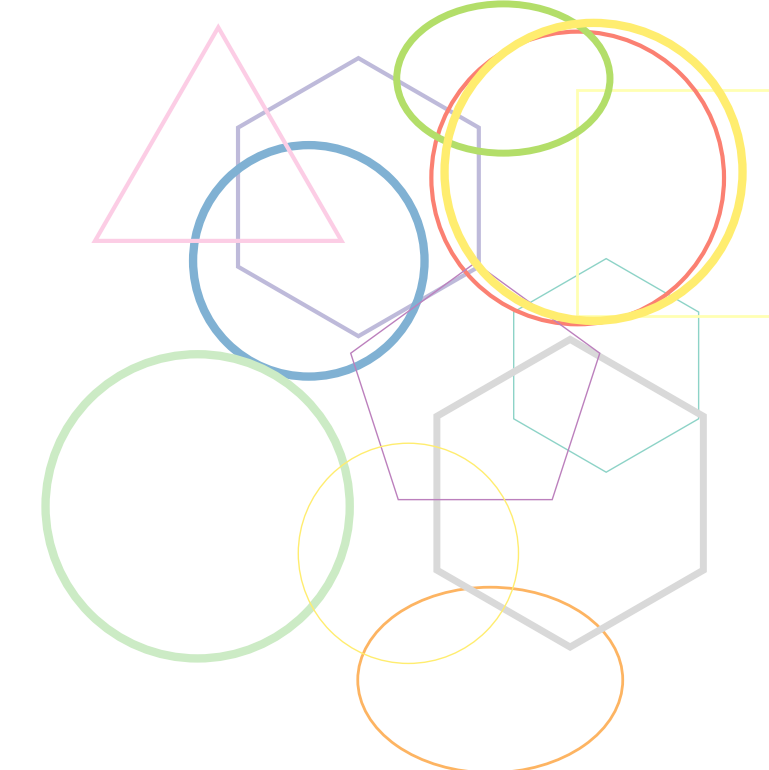[{"shape": "hexagon", "thickness": 0.5, "radius": 0.69, "center": [0.787, 0.525]}, {"shape": "square", "thickness": 1, "radius": 0.73, "center": [0.896, 0.736]}, {"shape": "hexagon", "thickness": 1.5, "radius": 0.9, "center": [0.465, 0.744]}, {"shape": "circle", "thickness": 1.5, "radius": 0.95, "center": [0.75, 0.769]}, {"shape": "circle", "thickness": 3, "radius": 0.75, "center": [0.401, 0.661]}, {"shape": "oval", "thickness": 1, "radius": 0.86, "center": [0.637, 0.117]}, {"shape": "oval", "thickness": 2.5, "radius": 0.69, "center": [0.654, 0.898]}, {"shape": "triangle", "thickness": 1.5, "radius": 0.92, "center": [0.283, 0.78]}, {"shape": "hexagon", "thickness": 2.5, "radius": 1.0, "center": [0.74, 0.359]}, {"shape": "pentagon", "thickness": 0.5, "radius": 0.85, "center": [0.617, 0.489]}, {"shape": "circle", "thickness": 3, "radius": 0.99, "center": [0.257, 0.342]}, {"shape": "circle", "thickness": 0.5, "radius": 0.71, "center": [0.53, 0.281]}, {"shape": "circle", "thickness": 3, "radius": 0.97, "center": [0.771, 0.777]}]